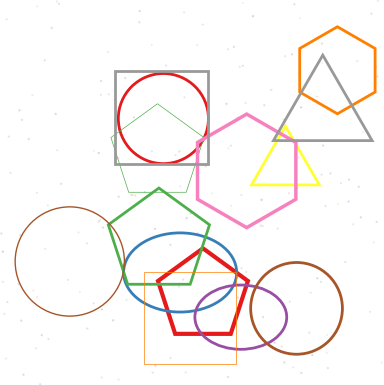[{"shape": "pentagon", "thickness": 3, "radius": 0.61, "center": [0.527, 0.232]}, {"shape": "circle", "thickness": 2, "radius": 0.59, "center": [0.424, 0.692]}, {"shape": "oval", "thickness": 2, "radius": 0.73, "center": [0.468, 0.292]}, {"shape": "pentagon", "thickness": 0.5, "radius": 0.64, "center": [0.409, 0.603]}, {"shape": "pentagon", "thickness": 2, "radius": 0.69, "center": [0.413, 0.373]}, {"shape": "oval", "thickness": 2, "radius": 0.6, "center": [0.625, 0.176]}, {"shape": "hexagon", "thickness": 2, "radius": 0.57, "center": [0.876, 0.817]}, {"shape": "square", "thickness": 0.5, "radius": 0.6, "center": [0.493, 0.174]}, {"shape": "triangle", "thickness": 2, "radius": 0.51, "center": [0.741, 0.571]}, {"shape": "circle", "thickness": 2, "radius": 0.6, "center": [0.77, 0.199]}, {"shape": "circle", "thickness": 1, "radius": 0.71, "center": [0.181, 0.321]}, {"shape": "hexagon", "thickness": 2.5, "radius": 0.74, "center": [0.641, 0.556]}, {"shape": "square", "thickness": 2, "radius": 0.6, "center": [0.419, 0.694]}, {"shape": "triangle", "thickness": 2, "radius": 0.74, "center": [0.838, 0.709]}]